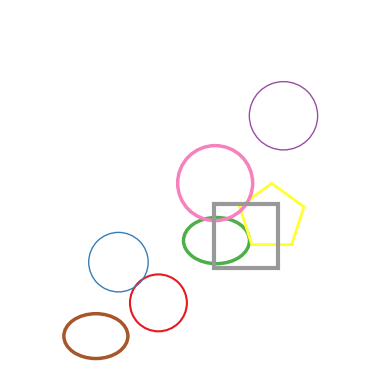[{"shape": "circle", "thickness": 1.5, "radius": 0.37, "center": [0.412, 0.213]}, {"shape": "circle", "thickness": 1, "radius": 0.39, "center": [0.308, 0.319]}, {"shape": "oval", "thickness": 2.5, "radius": 0.43, "center": [0.562, 0.375]}, {"shape": "circle", "thickness": 1, "radius": 0.44, "center": [0.736, 0.699]}, {"shape": "pentagon", "thickness": 2, "radius": 0.44, "center": [0.706, 0.436]}, {"shape": "oval", "thickness": 2.5, "radius": 0.42, "center": [0.249, 0.127]}, {"shape": "circle", "thickness": 2.5, "radius": 0.49, "center": [0.559, 0.524]}, {"shape": "square", "thickness": 3, "radius": 0.41, "center": [0.64, 0.387]}]